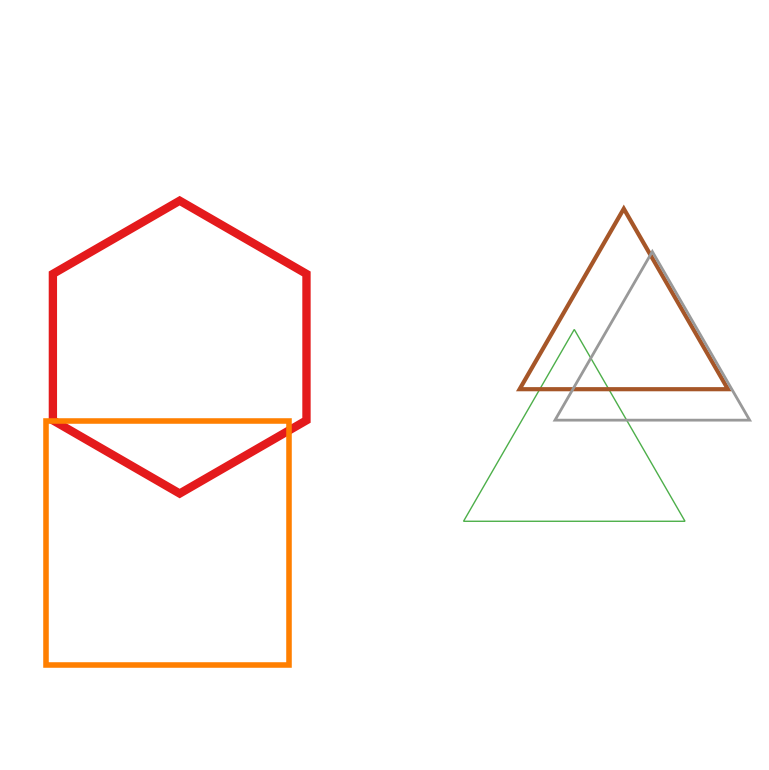[{"shape": "hexagon", "thickness": 3, "radius": 0.95, "center": [0.233, 0.549]}, {"shape": "triangle", "thickness": 0.5, "radius": 0.83, "center": [0.746, 0.406]}, {"shape": "square", "thickness": 2, "radius": 0.79, "center": [0.218, 0.295]}, {"shape": "triangle", "thickness": 1.5, "radius": 0.78, "center": [0.81, 0.573]}, {"shape": "triangle", "thickness": 1, "radius": 0.73, "center": [0.847, 0.527]}]